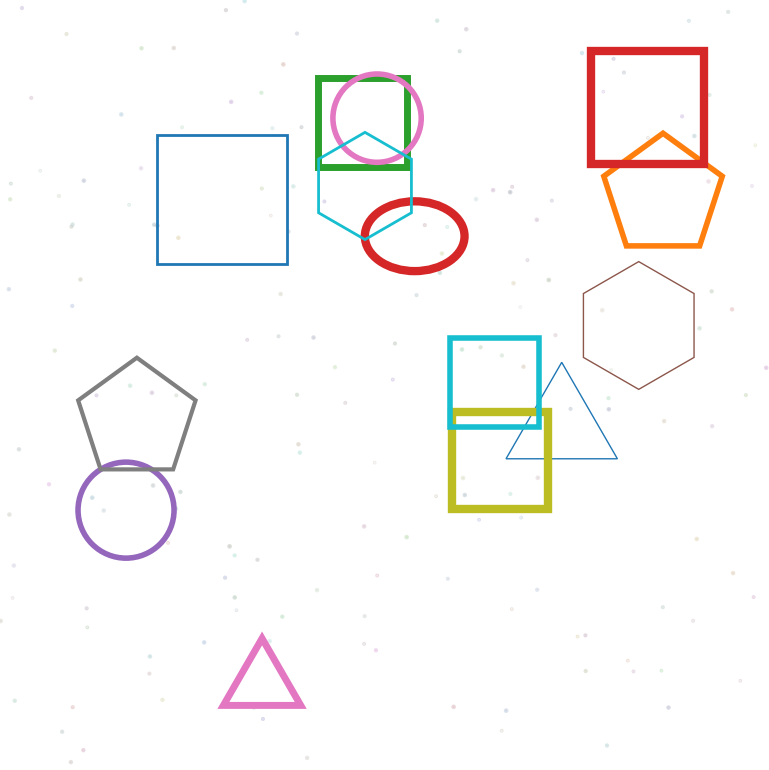[{"shape": "triangle", "thickness": 0.5, "radius": 0.42, "center": [0.73, 0.446]}, {"shape": "square", "thickness": 1, "radius": 0.42, "center": [0.288, 0.741]}, {"shape": "pentagon", "thickness": 2, "radius": 0.4, "center": [0.861, 0.746]}, {"shape": "square", "thickness": 2.5, "radius": 0.29, "center": [0.47, 0.841]}, {"shape": "oval", "thickness": 3, "radius": 0.32, "center": [0.539, 0.693]}, {"shape": "square", "thickness": 3, "radius": 0.37, "center": [0.841, 0.861]}, {"shape": "circle", "thickness": 2, "radius": 0.31, "center": [0.164, 0.337]}, {"shape": "hexagon", "thickness": 0.5, "radius": 0.41, "center": [0.83, 0.577]}, {"shape": "triangle", "thickness": 2.5, "radius": 0.29, "center": [0.34, 0.113]}, {"shape": "circle", "thickness": 2, "radius": 0.29, "center": [0.49, 0.847]}, {"shape": "pentagon", "thickness": 1.5, "radius": 0.4, "center": [0.178, 0.455]}, {"shape": "square", "thickness": 3, "radius": 0.31, "center": [0.65, 0.402]}, {"shape": "hexagon", "thickness": 1, "radius": 0.35, "center": [0.474, 0.758]}, {"shape": "square", "thickness": 2, "radius": 0.29, "center": [0.642, 0.504]}]